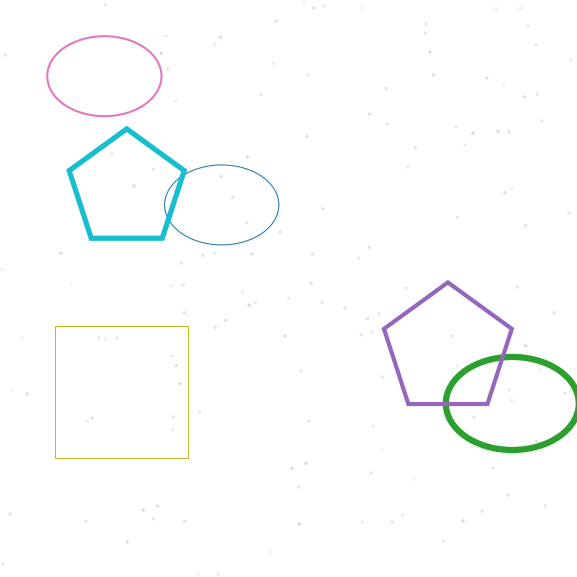[{"shape": "oval", "thickness": 0.5, "radius": 0.49, "center": [0.384, 0.644]}, {"shape": "oval", "thickness": 3, "radius": 0.58, "center": [0.887, 0.3]}, {"shape": "pentagon", "thickness": 2, "radius": 0.58, "center": [0.776, 0.394]}, {"shape": "oval", "thickness": 1, "radius": 0.49, "center": [0.181, 0.867]}, {"shape": "square", "thickness": 0.5, "radius": 0.57, "center": [0.21, 0.321]}, {"shape": "pentagon", "thickness": 2.5, "radius": 0.52, "center": [0.219, 0.671]}]